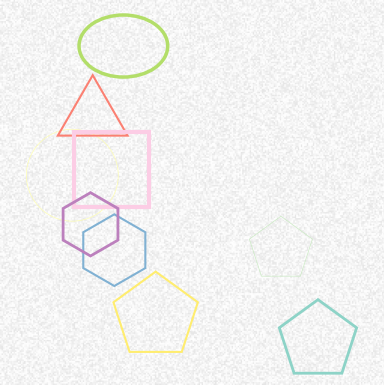[{"shape": "pentagon", "thickness": 2, "radius": 0.53, "center": [0.826, 0.116]}, {"shape": "circle", "thickness": 0.5, "radius": 0.6, "center": [0.188, 0.545]}, {"shape": "triangle", "thickness": 1.5, "radius": 0.52, "center": [0.241, 0.7]}, {"shape": "hexagon", "thickness": 1.5, "radius": 0.47, "center": [0.297, 0.35]}, {"shape": "oval", "thickness": 2.5, "radius": 0.58, "center": [0.32, 0.88]}, {"shape": "square", "thickness": 3, "radius": 0.48, "center": [0.29, 0.56]}, {"shape": "hexagon", "thickness": 2, "radius": 0.41, "center": [0.235, 0.417]}, {"shape": "pentagon", "thickness": 0.5, "radius": 0.43, "center": [0.73, 0.352]}, {"shape": "pentagon", "thickness": 1.5, "radius": 0.58, "center": [0.404, 0.179]}]